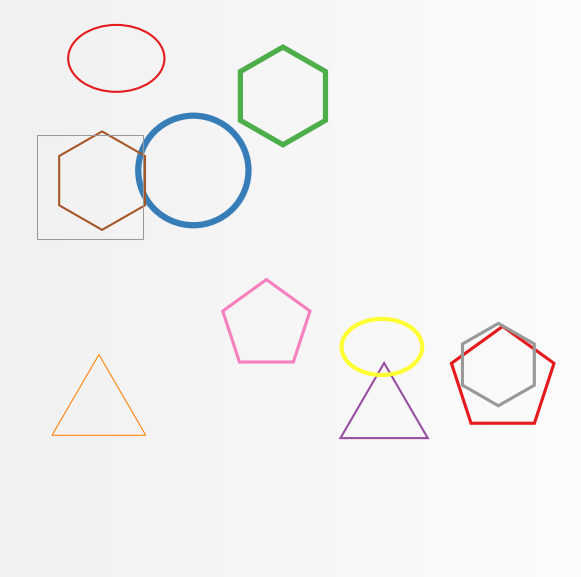[{"shape": "pentagon", "thickness": 1.5, "radius": 0.46, "center": [0.865, 0.341]}, {"shape": "oval", "thickness": 1, "radius": 0.41, "center": [0.2, 0.898]}, {"shape": "circle", "thickness": 3, "radius": 0.47, "center": [0.333, 0.704]}, {"shape": "hexagon", "thickness": 2.5, "radius": 0.42, "center": [0.487, 0.833]}, {"shape": "triangle", "thickness": 1, "radius": 0.43, "center": [0.661, 0.284]}, {"shape": "triangle", "thickness": 0.5, "radius": 0.47, "center": [0.17, 0.292]}, {"shape": "oval", "thickness": 2, "radius": 0.35, "center": [0.657, 0.398]}, {"shape": "hexagon", "thickness": 1, "radius": 0.43, "center": [0.176, 0.686]}, {"shape": "pentagon", "thickness": 1.5, "radius": 0.39, "center": [0.458, 0.436]}, {"shape": "hexagon", "thickness": 1.5, "radius": 0.36, "center": [0.857, 0.368]}, {"shape": "square", "thickness": 0.5, "radius": 0.45, "center": [0.155, 0.676]}]